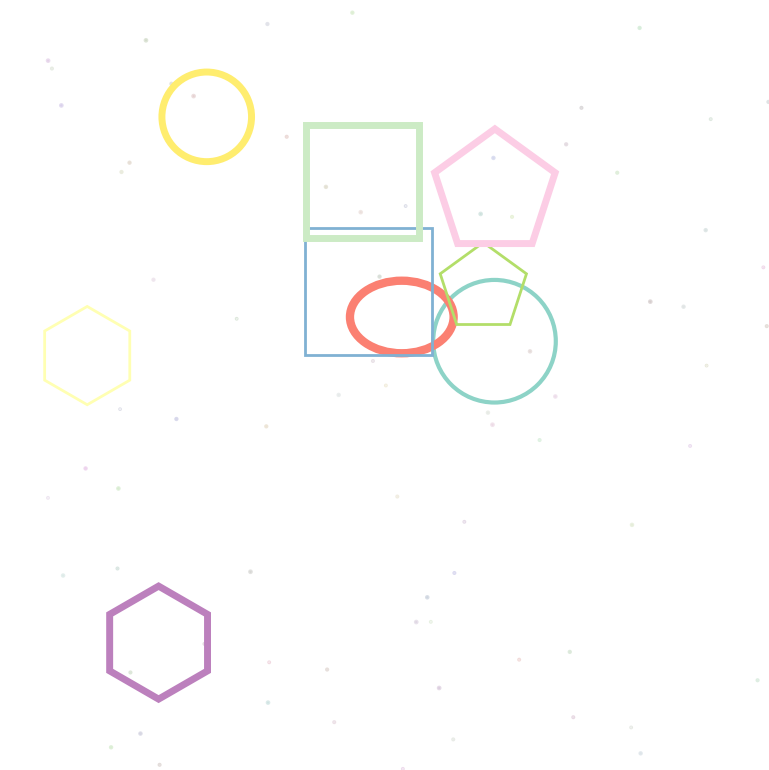[{"shape": "circle", "thickness": 1.5, "radius": 0.4, "center": [0.642, 0.557]}, {"shape": "hexagon", "thickness": 1, "radius": 0.32, "center": [0.113, 0.538]}, {"shape": "oval", "thickness": 3, "radius": 0.34, "center": [0.522, 0.588]}, {"shape": "square", "thickness": 1, "radius": 0.41, "center": [0.479, 0.621]}, {"shape": "pentagon", "thickness": 1, "radius": 0.29, "center": [0.628, 0.626]}, {"shape": "pentagon", "thickness": 2.5, "radius": 0.41, "center": [0.643, 0.75]}, {"shape": "hexagon", "thickness": 2.5, "radius": 0.37, "center": [0.206, 0.165]}, {"shape": "square", "thickness": 2.5, "radius": 0.37, "center": [0.471, 0.764]}, {"shape": "circle", "thickness": 2.5, "radius": 0.29, "center": [0.268, 0.848]}]